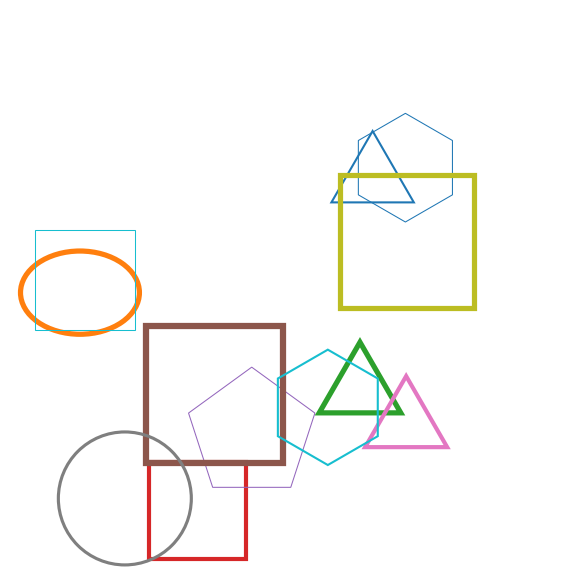[{"shape": "triangle", "thickness": 1, "radius": 0.41, "center": [0.645, 0.69]}, {"shape": "hexagon", "thickness": 0.5, "radius": 0.47, "center": [0.702, 0.709]}, {"shape": "oval", "thickness": 2.5, "radius": 0.51, "center": [0.138, 0.492]}, {"shape": "triangle", "thickness": 2.5, "radius": 0.41, "center": [0.623, 0.325]}, {"shape": "square", "thickness": 2, "radius": 0.42, "center": [0.342, 0.116]}, {"shape": "pentagon", "thickness": 0.5, "radius": 0.58, "center": [0.436, 0.248]}, {"shape": "square", "thickness": 3, "radius": 0.59, "center": [0.371, 0.316]}, {"shape": "triangle", "thickness": 2, "radius": 0.41, "center": [0.703, 0.266]}, {"shape": "circle", "thickness": 1.5, "radius": 0.58, "center": [0.216, 0.136]}, {"shape": "square", "thickness": 2.5, "radius": 0.58, "center": [0.705, 0.581]}, {"shape": "hexagon", "thickness": 1, "radius": 0.5, "center": [0.568, 0.294]}, {"shape": "square", "thickness": 0.5, "radius": 0.43, "center": [0.146, 0.515]}]